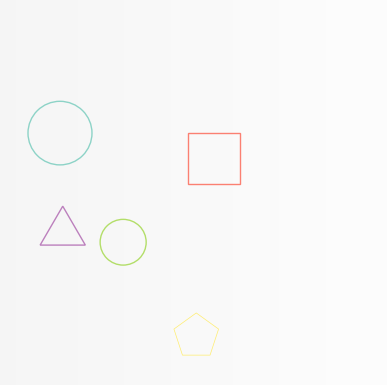[{"shape": "circle", "thickness": 1, "radius": 0.41, "center": [0.155, 0.654]}, {"shape": "square", "thickness": 1, "radius": 0.33, "center": [0.552, 0.588]}, {"shape": "circle", "thickness": 1, "radius": 0.3, "center": [0.318, 0.371]}, {"shape": "triangle", "thickness": 1, "radius": 0.34, "center": [0.162, 0.397]}, {"shape": "pentagon", "thickness": 0.5, "radius": 0.3, "center": [0.506, 0.127]}]